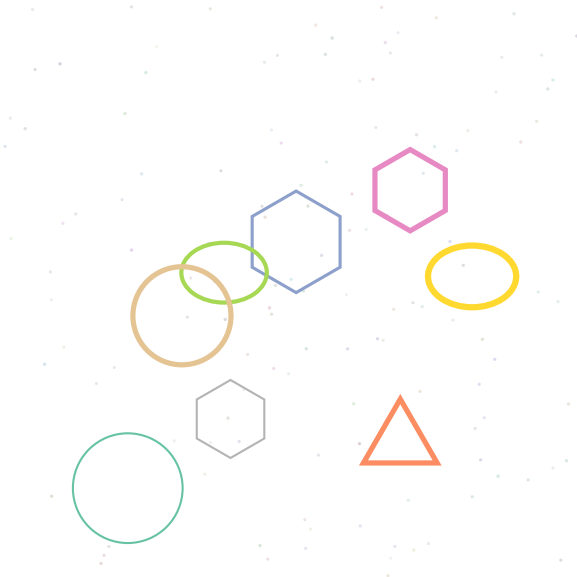[{"shape": "circle", "thickness": 1, "radius": 0.48, "center": [0.221, 0.154]}, {"shape": "triangle", "thickness": 2.5, "radius": 0.37, "center": [0.693, 0.234]}, {"shape": "hexagon", "thickness": 1.5, "radius": 0.44, "center": [0.513, 0.58]}, {"shape": "hexagon", "thickness": 2.5, "radius": 0.35, "center": [0.71, 0.67]}, {"shape": "oval", "thickness": 2, "radius": 0.37, "center": [0.388, 0.527]}, {"shape": "oval", "thickness": 3, "radius": 0.38, "center": [0.817, 0.521]}, {"shape": "circle", "thickness": 2.5, "radius": 0.42, "center": [0.315, 0.452]}, {"shape": "hexagon", "thickness": 1, "radius": 0.34, "center": [0.399, 0.274]}]